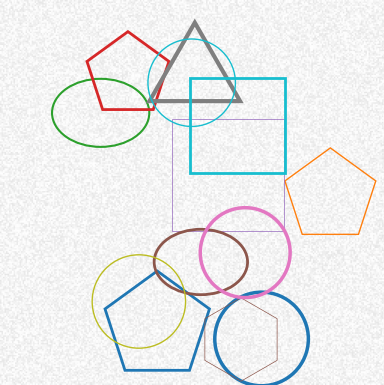[{"shape": "circle", "thickness": 2.5, "radius": 0.61, "center": [0.679, 0.12]}, {"shape": "pentagon", "thickness": 2, "radius": 0.71, "center": [0.408, 0.154]}, {"shape": "pentagon", "thickness": 1, "radius": 0.62, "center": [0.858, 0.492]}, {"shape": "oval", "thickness": 1.5, "radius": 0.63, "center": [0.261, 0.707]}, {"shape": "pentagon", "thickness": 2, "radius": 0.56, "center": [0.332, 0.806]}, {"shape": "square", "thickness": 0.5, "radius": 0.73, "center": [0.592, 0.545]}, {"shape": "oval", "thickness": 2, "radius": 0.61, "center": [0.522, 0.319]}, {"shape": "hexagon", "thickness": 0.5, "radius": 0.54, "center": [0.626, 0.118]}, {"shape": "circle", "thickness": 2.5, "radius": 0.58, "center": [0.637, 0.344]}, {"shape": "triangle", "thickness": 3, "radius": 0.68, "center": [0.506, 0.805]}, {"shape": "circle", "thickness": 1, "radius": 0.61, "center": [0.361, 0.217]}, {"shape": "circle", "thickness": 1, "radius": 0.57, "center": [0.498, 0.785]}, {"shape": "square", "thickness": 2, "radius": 0.62, "center": [0.616, 0.674]}]